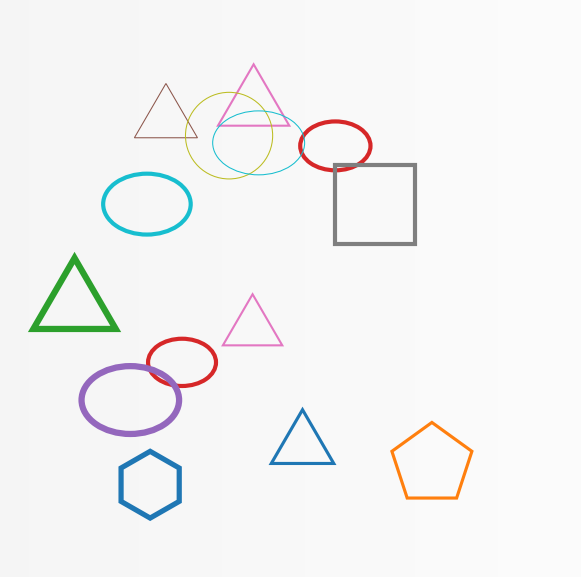[{"shape": "triangle", "thickness": 1.5, "radius": 0.31, "center": [0.52, 0.228]}, {"shape": "hexagon", "thickness": 2.5, "radius": 0.29, "center": [0.258, 0.16]}, {"shape": "pentagon", "thickness": 1.5, "radius": 0.36, "center": [0.743, 0.195]}, {"shape": "triangle", "thickness": 3, "radius": 0.41, "center": [0.128, 0.47]}, {"shape": "oval", "thickness": 2, "radius": 0.3, "center": [0.577, 0.747]}, {"shape": "oval", "thickness": 2, "radius": 0.29, "center": [0.313, 0.372]}, {"shape": "oval", "thickness": 3, "radius": 0.42, "center": [0.224, 0.306]}, {"shape": "triangle", "thickness": 0.5, "radius": 0.31, "center": [0.285, 0.792]}, {"shape": "triangle", "thickness": 1, "radius": 0.35, "center": [0.436, 0.817]}, {"shape": "triangle", "thickness": 1, "radius": 0.29, "center": [0.435, 0.431]}, {"shape": "square", "thickness": 2, "radius": 0.34, "center": [0.645, 0.645]}, {"shape": "circle", "thickness": 0.5, "radius": 0.37, "center": [0.394, 0.764]}, {"shape": "oval", "thickness": 2, "radius": 0.38, "center": [0.253, 0.646]}, {"shape": "oval", "thickness": 0.5, "radius": 0.4, "center": [0.445, 0.752]}]